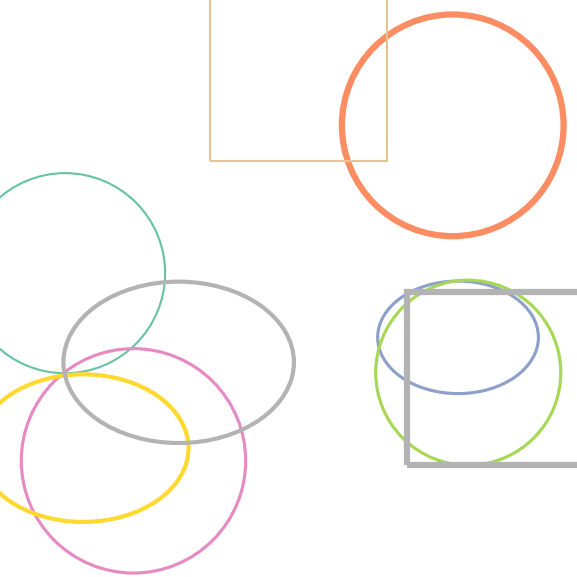[{"shape": "circle", "thickness": 1, "radius": 0.87, "center": [0.113, 0.526]}, {"shape": "circle", "thickness": 3, "radius": 0.96, "center": [0.784, 0.782]}, {"shape": "oval", "thickness": 1.5, "radius": 0.7, "center": [0.793, 0.415]}, {"shape": "circle", "thickness": 1.5, "radius": 0.97, "center": [0.231, 0.201]}, {"shape": "circle", "thickness": 1.5, "radius": 0.8, "center": [0.811, 0.354]}, {"shape": "oval", "thickness": 2, "radius": 0.91, "center": [0.144, 0.223]}, {"shape": "square", "thickness": 1, "radius": 0.77, "center": [0.516, 0.874]}, {"shape": "oval", "thickness": 2, "radius": 1.0, "center": [0.309, 0.372]}, {"shape": "square", "thickness": 3, "radius": 0.75, "center": [0.855, 0.343]}]